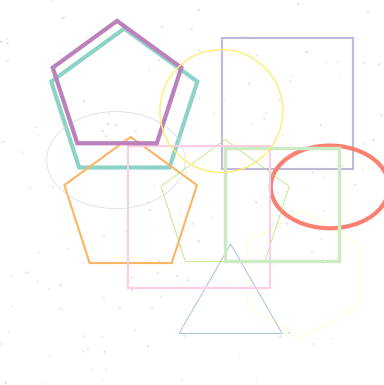[{"shape": "pentagon", "thickness": 3, "radius": 1.0, "center": [0.323, 0.726]}, {"shape": "hexagon", "thickness": 0.5, "radius": 0.83, "center": [0.784, 0.286]}, {"shape": "square", "thickness": 1.5, "radius": 0.85, "center": [0.747, 0.732]}, {"shape": "oval", "thickness": 3, "radius": 0.77, "center": [0.857, 0.514]}, {"shape": "triangle", "thickness": 0.5, "radius": 0.77, "center": [0.599, 0.211]}, {"shape": "pentagon", "thickness": 1.5, "radius": 0.91, "center": [0.339, 0.463]}, {"shape": "pentagon", "thickness": 0.5, "radius": 0.88, "center": [0.585, 0.462]}, {"shape": "square", "thickness": 1.5, "radius": 0.92, "center": [0.518, 0.437]}, {"shape": "oval", "thickness": 0.5, "radius": 0.9, "center": [0.301, 0.584]}, {"shape": "pentagon", "thickness": 3, "radius": 0.88, "center": [0.304, 0.77]}, {"shape": "square", "thickness": 2.5, "radius": 0.74, "center": [0.733, 0.469]}, {"shape": "circle", "thickness": 1, "radius": 0.8, "center": [0.575, 0.712]}]